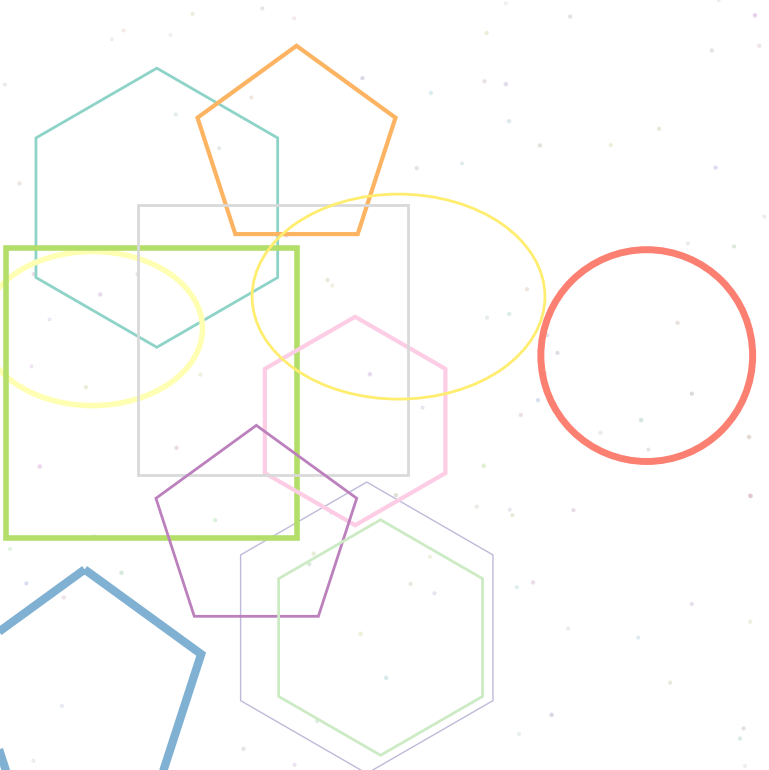[{"shape": "hexagon", "thickness": 1, "radius": 0.91, "center": [0.204, 0.73]}, {"shape": "oval", "thickness": 2, "radius": 0.71, "center": [0.12, 0.573]}, {"shape": "hexagon", "thickness": 0.5, "radius": 0.95, "center": [0.476, 0.185]}, {"shape": "circle", "thickness": 2.5, "radius": 0.69, "center": [0.84, 0.538]}, {"shape": "pentagon", "thickness": 3, "radius": 0.8, "center": [0.11, 0.101]}, {"shape": "pentagon", "thickness": 1.5, "radius": 0.68, "center": [0.385, 0.805]}, {"shape": "square", "thickness": 2, "radius": 0.94, "center": [0.197, 0.49]}, {"shape": "hexagon", "thickness": 1.5, "radius": 0.68, "center": [0.461, 0.453]}, {"shape": "square", "thickness": 1, "radius": 0.88, "center": [0.355, 0.558]}, {"shape": "pentagon", "thickness": 1, "radius": 0.69, "center": [0.333, 0.311]}, {"shape": "hexagon", "thickness": 1, "radius": 0.76, "center": [0.494, 0.172]}, {"shape": "oval", "thickness": 1, "radius": 0.95, "center": [0.518, 0.615]}]